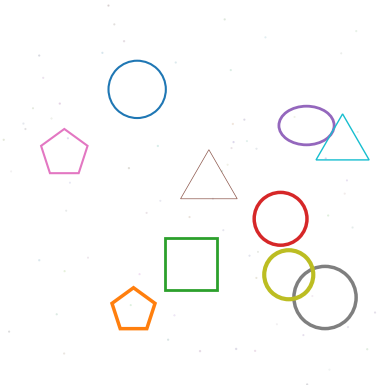[{"shape": "circle", "thickness": 1.5, "radius": 0.37, "center": [0.356, 0.768]}, {"shape": "pentagon", "thickness": 2.5, "radius": 0.29, "center": [0.347, 0.194]}, {"shape": "square", "thickness": 2, "radius": 0.34, "center": [0.497, 0.315]}, {"shape": "circle", "thickness": 2.5, "radius": 0.34, "center": [0.729, 0.432]}, {"shape": "oval", "thickness": 2, "radius": 0.36, "center": [0.796, 0.674]}, {"shape": "triangle", "thickness": 0.5, "radius": 0.43, "center": [0.543, 0.526]}, {"shape": "pentagon", "thickness": 1.5, "radius": 0.32, "center": [0.167, 0.602]}, {"shape": "circle", "thickness": 2.5, "radius": 0.4, "center": [0.844, 0.227]}, {"shape": "circle", "thickness": 3, "radius": 0.32, "center": [0.75, 0.286]}, {"shape": "triangle", "thickness": 1, "radius": 0.4, "center": [0.89, 0.624]}]